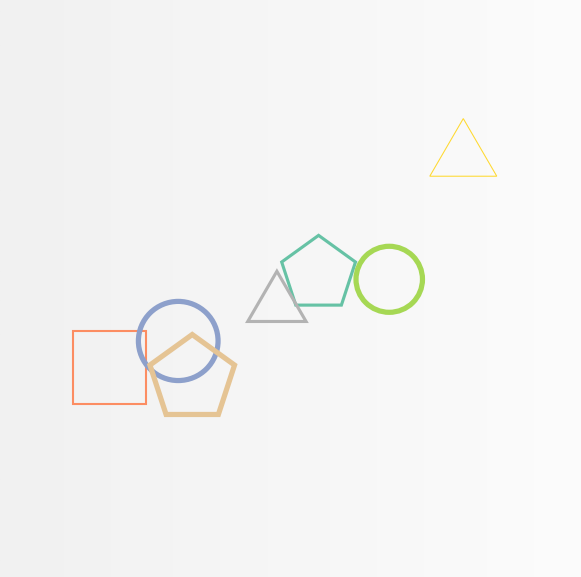[{"shape": "pentagon", "thickness": 1.5, "radius": 0.33, "center": [0.548, 0.525]}, {"shape": "square", "thickness": 1, "radius": 0.31, "center": [0.189, 0.363]}, {"shape": "circle", "thickness": 2.5, "radius": 0.34, "center": [0.307, 0.409]}, {"shape": "circle", "thickness": 2.5, "radius": 0.29, "center": [0.67, 0.516]}, {"shape": "triangle", "thickness": 0.5, "radius": 0.33, "center": [0.797, 0.727]}, {"shape": "pentagon", "thickness": 2.5, "radius": 0.38, "center": [0.331, 0.343]}, {"shape": "triangle", "thickness": 1.5, "radius": 0.29, "center": [0.476, 0.471]}]